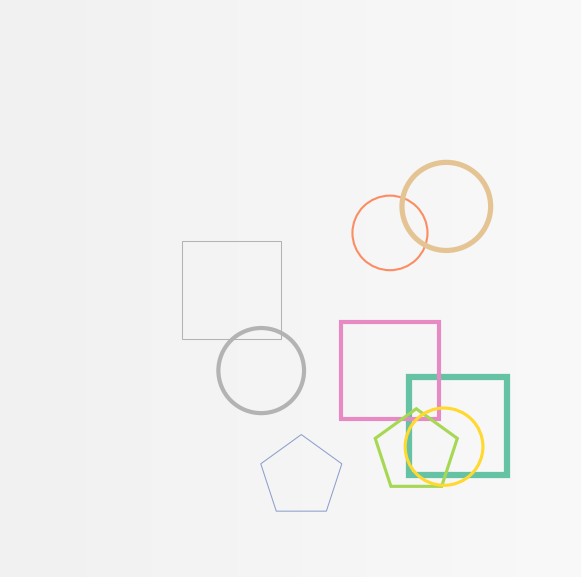[{"shape": "square", "thickness": 3, "radius": 0.42, "center": [0.787, 0.261]}, {"shape": "circle", "thickness": 1, "radius": 0.32, "center": [0.671, 0.596]}, {"shape": "pentagon", "thickness": 0.5, "radius": 0.37, "center": [0.518, 0.173]}, {"shape": "square", "thickness": 2, "radius": 0.42, "center": [0.672, 0.357]}, {"shape": "pentagon", "thickness": 1.5, "radius": 0.37, "center": [0.716, 0.217]}, {"shape": "circle", "thickness": 1.5, "radius": 0.33, "center": [0.764, 0.226]}, {"shape": "circle", "thickness": 2.5, "radius": 0.38, "center": [0.768, 0.642]}, {"shape": "circle", "thickness": 2, "radius": 0.37, "center": [0.449, 0.357]}, {"shape": "square", "thickness": 0.5, "radius": 0.43, "center": [0.398, 0.497]}]